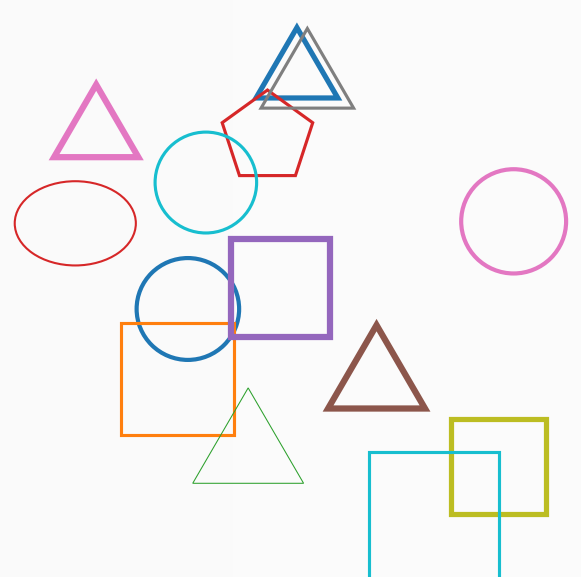[{"shape": "circle", "thickness": 2, "radius": 0.44, "center": [0.323, 0.464]}, {"shape": "triangle", "thickness": 2.5, "radius": 0.41, "center": [0.511, 0.87]}, {"shape": "square", "thickness": 1.5, "radius": 0.49, "center": [0.305, 0.343]}, {"shape": "triangle", "thickness": 0.5, "radius": 0.55, "center": [0.427, 0.217]}, {"shape": "pentagon", "thickness": 1.5, "radius": 0.41, "center": [0.46, 0.761]}, {"shape": "oval", "thickness": 1, "radius": 0.52, "center": [0.13, 0.612]}, {"shape": "square", "thickness": 3, "radius": 0.42, "center": [0.482, 0.501]}, {"shape": "triangle", "thickness": 3, "radius": 0.48, "center": [0.648, 0.34]}, {"shape": "circle", "thickness": 2, "radius": 0.45, "center": [0.884, 0.616]}, {"shape": "triangle", "thickness": 3, "radius": 0.42, "center": [0.166, 0.769]}, {"shape": "triangle", "thickness": 1.5, "radius": 0.46, "center": [0.529, 0.858]}, {"shape": "square", "thickness": 2.5, "radius": 0.41, "center": [0.857, 0.191]}, {"shape": "square", "thickness": 1.5, "radius": 0.56, "center": [0.746, 0.105]}, {"shape": "circle", "thickness": 1.5, "radius": 0.44, "center": [0.354, 0.683]}]